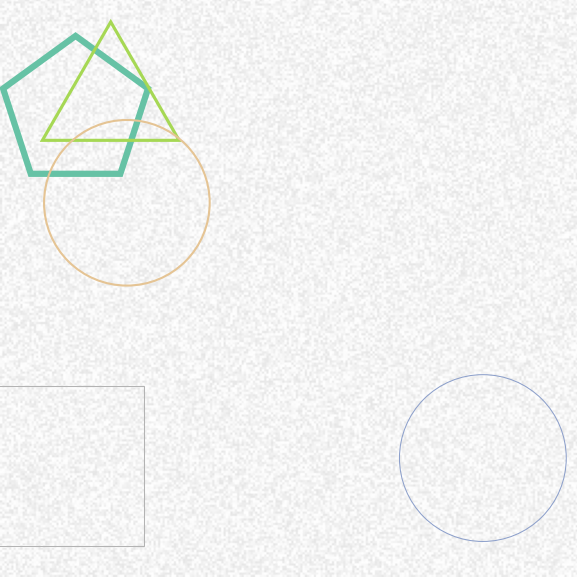[{"shape": "pentagon", "thickness": 3, "radius": 0.66, "center": [0.131, 0.805]}, {"shape": "circle", "thickness": 0.5, "radius": 0.72, "center": [0.836, 0.206]}, {"shape": "triangle", "thickness": 1.5, "radius": 0.68, "center": [0.192, 0.824]}, {"shape": "circle", "thickness": 1, "radius": 0.72, "center": [0.22, 0.648]}, {"shape": "square", "thickness": 0.5, "radius": 0.69, "center": [0.11, 0.192]}]